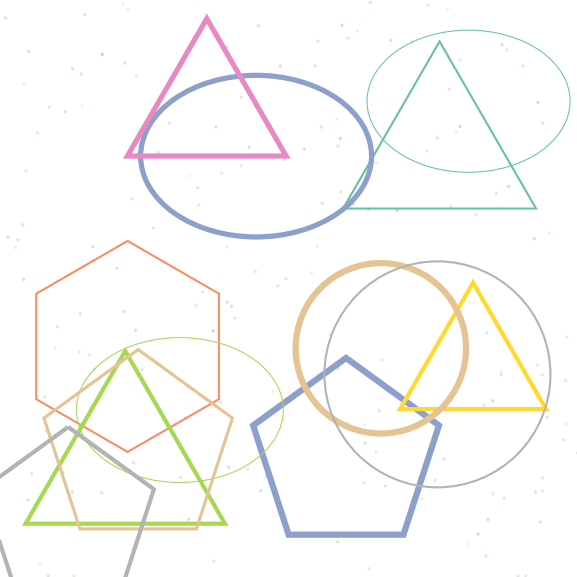[{"shape": "oval", "thickness": 0.5, "radius": 0.88, "center": [0.811, 0.824]}, {"shape": "triangle", "thickness": 1, "radius": 0.96, "center": [0.761, 0.734]}, {"shape": "hexagon", "thickness": 1, "radius": 0.91, "center": [0.221, 0.399]}, {"shape": "pentagon", "thickness": 3, "radius": 0.85, "center": [0.599, 0.21]}, {"shape": "oval", "thickness": 2.5, "radius": 1.0, "center": [0.443, 0.729]}, {"shape": "triangle", "thickness": 2.5, "radius": 0.79, "center": [0.358, 0.808]}, {"shape": "oval", "thickness": 0.5, "radius": 0.9, "center": [0.311, 0.289]}, {"shape": "triangle", "thickness": 2, "radius": 1.0, "center": [0.217, 0.192]}, {"shape": "triangle", "thickness": 2, "radius": 0.73, "center": [0.819, 0.364]}, {"shape": "pentagon", "thickness": 1.5, "radius": 0.86, "center": [0.239, 0.222]}, {"shape": "circle", "thickness": 3, "radius": 0.74, "center": [0.659, 0.396]}, {"shape": "circle", "thickness": 1, "radius": 0.98, "center": [0.757, 0.351]}, {"shape": "pentagon", "thickness": 2, "radius": 0.78, "center": [0.118, 0.104]}]